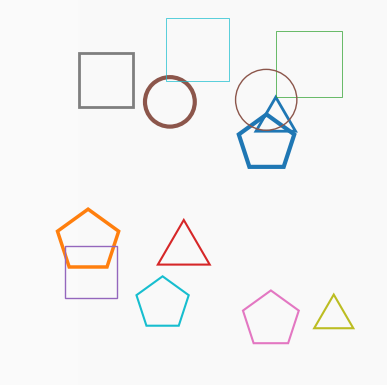[{"shape": "pentagon", "thickness": 3, "radius": 0.38, "center": [0.688, 0.628]}, {"shape": "triangle", "thickness": 2, "radius": 0.29, "center": [0.712, 0.689]}, {"shape": "pentagon", "thickness": 2.5, "radius": 0.42, "center": [0.227, 0.374]}, {"shape": "square", "thickness": 0.5, "radius": 0.43, "center": [0.796, 0.834]}, {"shape": "triangle", "thickness": 1.5, "radius": 0.39, "center": [0.474, 0.351]}, {"shape": "square", "thickness": 1, "radius": 0.34, "center": [0.235, 0.293]}, {"shape": "circle", "thickness": 1, "radius": 0.4, "center": [0.687, 0.741]}, {"shape": "circle", "thickness": 3, "radius": 0.32, "center": [0.438, 0.735]}, {"shape": "pentagon", "thickness": 1.5, "radius": 0.38, "center": [0.699, 0.17]}, {"shape": "square", "thickness": 2, "radius": 0.35, "center": [0.273, 0.791]}, {"shape": "triangle", "thickness": 1.5, "radius": 0.29, "center": [0.861, 0.177]}, {"shape": "square", "thickness": 0.5, "radius": 0.4, "center": [0.51, 0.871]}, {"shape": "pentagon", "thickness": 1.5, "radius": 0.35, "center": [0.42, 0.211]}]